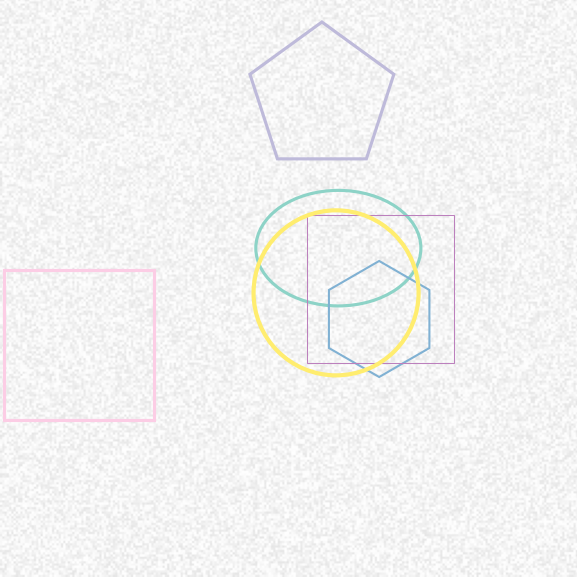[{"shape": "oval", "thickness": 1.5, "radius": 0.71, "center": [0.586, 0.569]}, {"shape": "pentagon", "thickness": 1.5, "radius": 0.65, "center": [0.557, 0.83]}, {"shape": "hexagon", "thickness": 1, "radius": 0.5, "center": [0.657, 0.447]}, {"shape": "square", "thickness": 1.5, "radius": 0.65, "center": [0.137, 0.402]}, {"shape": "square", "thickness": 0.5, "radius": 0.64, "center": [0.659, 0.499]}, {"shape": "circle", "thickness": 2, "radius": 0.71, "center": [0.582, 0.492]}]